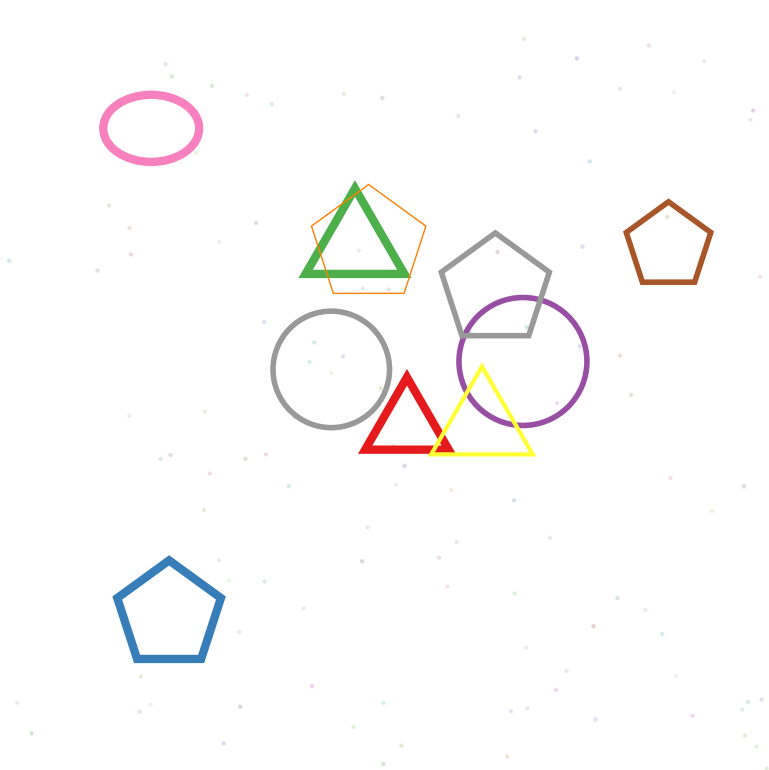[{"shape": "triangle", "thickness": 3, "radius": 0.31, "center": [0.529, 0.447]}, {"shape": "pentagon", "thickness": 3, "radius": 0.35, "center": [0.22, 0.201]}, {"shape": "triangle", "thickness": 3, "radius": 0.37, "center": [0.461, 0.681]}, {"shape": "circle", "thickness": 2, "radius": 0.42, "center": [0.679, 0.531]}, {"shape": "pentagon", "thickness": 0.5, "radius": 0.39, "center": [0.479, 0.682]}, {"shape": "triangle", "thickness": 1.5, "radius": 0.38, "center": [0.626, 0.448]}, {"shape": "pentagon", "thickness": 2, "radius": 0.29, "center": [0.868, 0.68]}, {"shape": "oval", "thickness": 3, "radius": 0.31, "center": [0.196, 0.833]}, {"shape": "pentagon", "thickness": 2, "radius": 0.37, "center": [0.643, 0.624]}, {"shape": "circle", "thickness": 2, "radius": 0.38, "center": [0.43, 0.52]}]